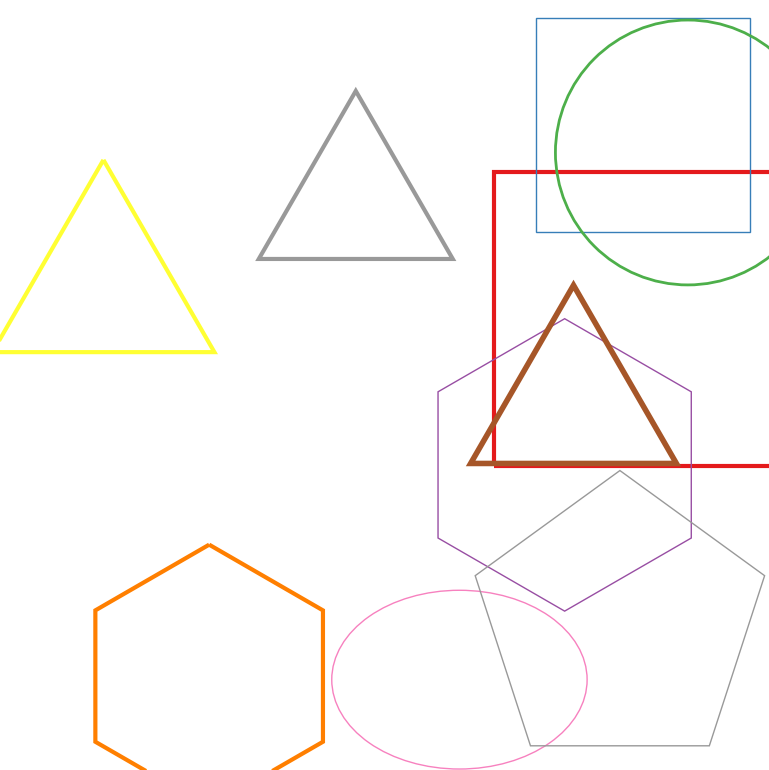[{"shape": "square", "thickness": 1.5, "radius": 0.95, "center": [0.833, 0.586]}, {"shape": "square", "thickness": 0.5, "radius": 0.69, "center": [0.835, 0.838]}, {"shape": "circle", "thickness": 1, "radius": 0.86, "center": [0.893, 0.802]}, {"shape": "hexagon", "thickness": 0.5, "radius": 0.95, "center": [0.733, 0.396]}, {"shape": "hexagon", "thickness": 1.5, "radius": 0.85, "center": [0.272, 0.122]}, {"shape": "triangle", "thickness": 1.5, "radius": 0.83, "center": [0.134, 0.626]}, {"shape": "triangle", "thickness": 2, "radius": 0.77, "center": [0.745, 0.475]}, {"shape": "oval", "thickness": 0.5, "radius": 0.83, "center": [0.597, 0.117]}, {"shape": "pentagon", "thickness": 0.5, "radius": 0.99, "center": [0.805, 0.191]}, {"shape": "triangle", "thickness": 1.5, "radius": 0.73, "center": [0.462, 0.736]}]